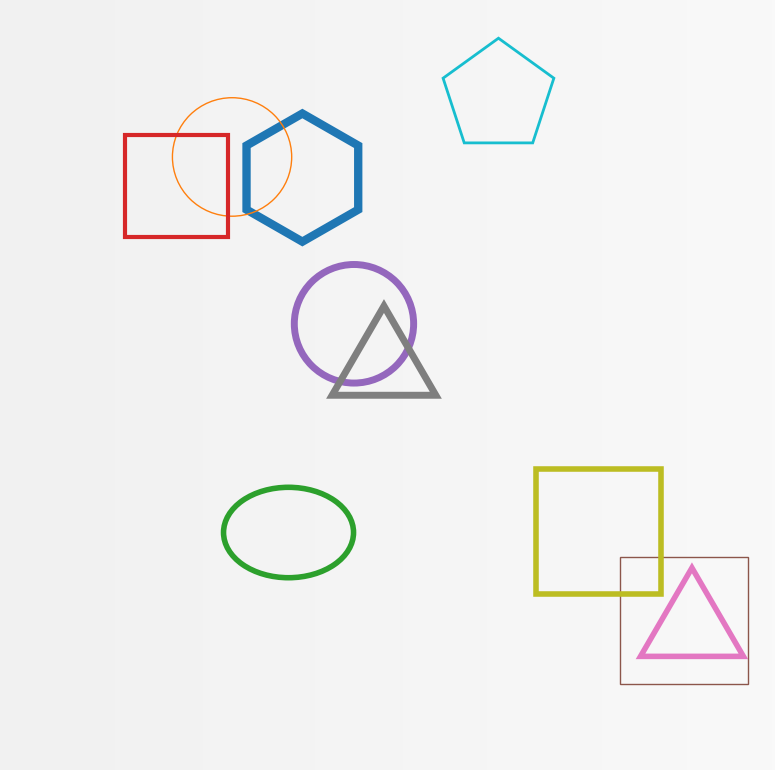[{"shape": "hexagon", "thickness": 3, "radius": 0.42, "center": [0.39, 0.769]}, {"shape": "circle", "thickness": 0.5, "radius": 0.38, "center": [0.299, 0.796]}, {"shape": "oval", "thickness": 2, "radius": 0.42, "center": [0.372, 0.308]}, {"shape": "square", "thickness": 1.5, "radius": 0.33, "center": [0.228, 0.758]}, {"shape": "circle", "thickness": 2.5, "radius": 0.38, "center": [0.457, 0.58]}, {"shape": "square", "thickness": 0.5, "radius": 0.41, "center": [0.882, 0.194]}, {"shape": "triangle", "thickness": 2, "radius": 0.38, "center": [0.893, 0.186]}, {"shape": "triangle", "thickness": 2.5, "radius": 0.39, "center": [0.495, 0.525]}, {"shape": "square", "thickness": 2, "radius": 0.4, "center": [0.772, 0.31]}, {"shape": "pentagon", "thickness": 1, "radius": 0.38, "center": [0.643, 0.875]}]